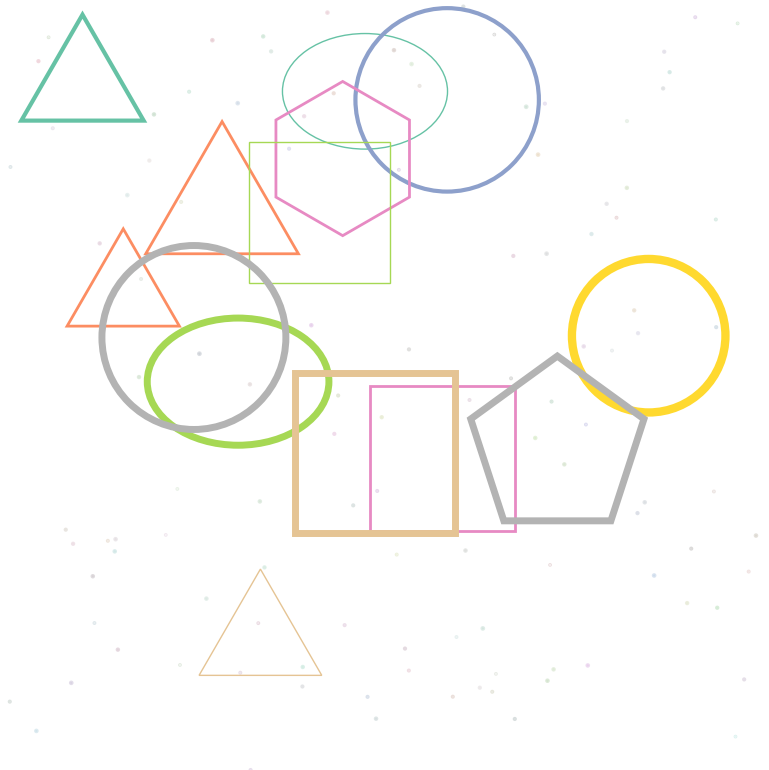[{"shape": "oval", "thickness": 0.5, "radius": 0.54, "center": [0.474, 0.881]}, {"shape": "triangle", "thickness": 1.5, "radius": 0.46, "center": [0.107, 0.889]}, {"shape": "triangle", "thickness": 1, "radius": 0.42, "center": [0.16, 0.619]}, {"shape": "triangle", "thickness": 1, "radius": 0.57, "center": [0.288, 0.728]}, {"shape": "circle", "thickness": 1.5, "radius": 0.6, "center": [0.581, 0.87]}, {"shape": "hexagon", "thickness": 1, "radius": 0.5, "center": [0.445, 0.794]}, {"shape": "square", "thickness": 1, "radius": 0.47, "center": [0.575, 0.405]}, {"shape": "square", "thickness": 0.5, "radius": 0.46, "center": [0.415, 0.724]}, {"shape": "oval", "thickness": 2.5, "radius": 0.59, "center": [0.309, 0.504]}, {"shape": "circle", "thickness": 3, "radius": 0.5, "center": [0.842, 0.564]}, {"shape": "square", "thickness": 2.5, "radius": 0.52, "center": [0.487, 0.412]}, {"shape": "triangle", "thickness": 0.5, "radius": 0.46, "center": [0.338, 0.169]}, {"shape": "circle", "thickness": 2.5, "radius": 0.6, "center": [0.252, 0.562]}, {"shape": "pentagon", "thickness": 2.5, "radius": 0.59, "center": [0.724, 0.419]}]